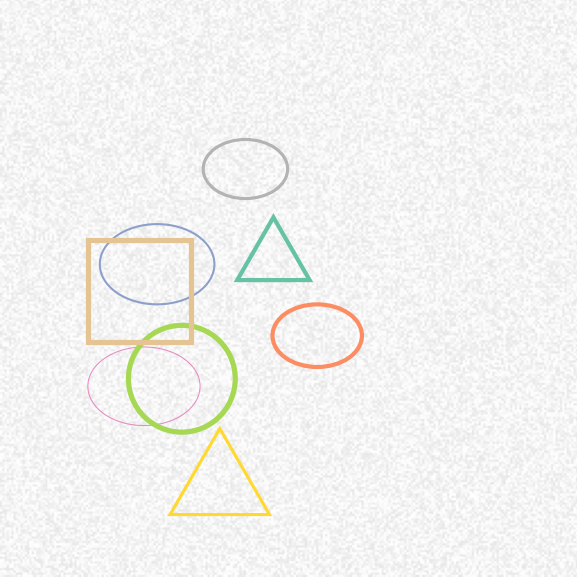[{"shape": "triangle", "thickness": 2, "radius": 0.36, "center": [0.473, 0.55]}, {"shape": "oval", "thickness": 2, "radius": 0.39, "center": [0.549, 0.418]}, {"shape": "oval", "thickness": 1, "radius": 0.5, "center": [0.272, 0.542]}, {"shape": "oval", "thickness": 0.5, "radius": 0.49, "center": [0.249, 0.33]}, {"shape": "circle", "thickness": 2.5, "radius": 0.46, "center": [0.315, 0.343]}, {"shape": "triangle", "thickness": 1.5, "radius": 0.5, "center": [0.381, 0.158]}, {"shape": "square", "thickness": 2.5, "radius": 0.44, "center": [0.242, 0.495]}, {"shape": "oval", "thickness": 1.5, "radius": 0.37, "center": [0.425, 0.706]}]